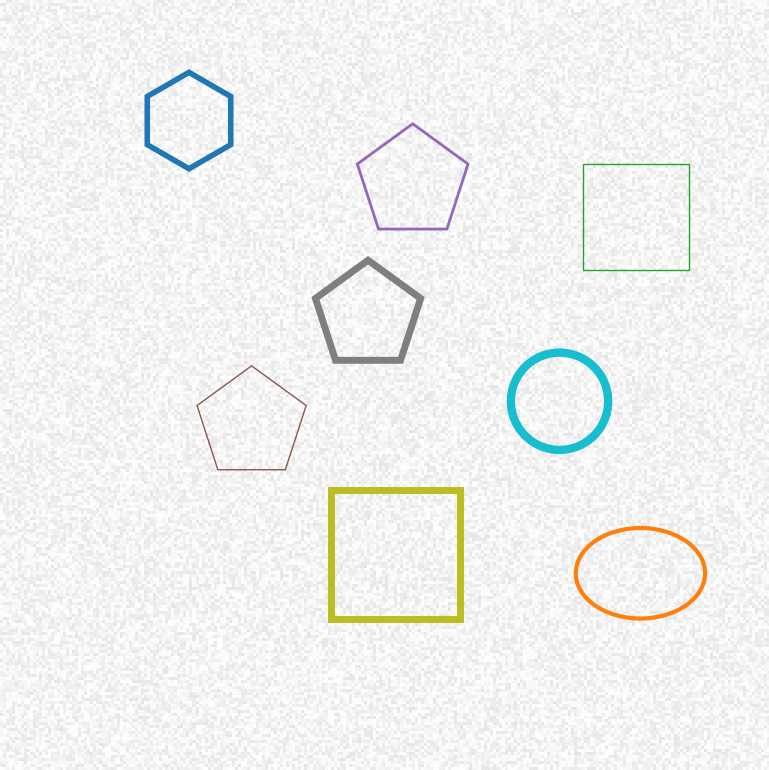[{"shape": "hexagon", "thickness": 2, "radius": 0.31, "center": [0.245, 0.843]}, {"shape": "oval", "thickness": 1.5, "radius": 0.42, "center": [0.832, 0.255]}, {"shape": "square", "thickness": 0.5, "radius": 0.34, "center": [0.825, 0.719]}, {"shape": "pentagon", "thickness": 1, "radius": 0.38, "center": [0.536, 0.764]}, {"shape": "pentagon", "thickness": 0.5, "radius": 0.37, "center": [0.327, 0.45]}, {"shape": "pentagon", "thickness": 2.5, "radius": 0.36, "center": [0.478, 0.59]}, {"shape": "square", "thickness": 2.5, "radius": 0.42, "center": [0.514, 0.28]}, {"shape": "circle", "thickness": 3, "radius": 0.32, "center": [0.727, 0.479]}]